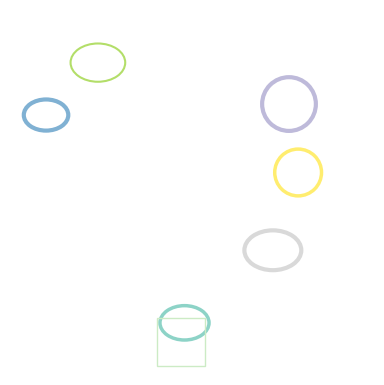[{"shape": "oval", "thickness": 2.5, "radius": 0.32, "center": [0.479, 0.161]}, {"shape": "circle", "thickness": 3, "radius": 0.35, "center": [0.751, 0.73]}, {"shape": "oval", "thickness": 3, "radius": 0.29, "center": [0.12, 0.701]}, {"shape": "oval", "thickness": 1.5, "radius": 0.35, "center": [0.254, 0.837]}, {"shape": "oval", "thickness": 3, "radius": 0.37, "center": [0.709, 0.35]}, {"shape": "square", "thickness": 1, "radius": 0.31, "center": [0.47, 0.112]}, {"shape": "circle", "thickness": 2.5, "radius": 0.3, "center": [0.774, 0.552]}]